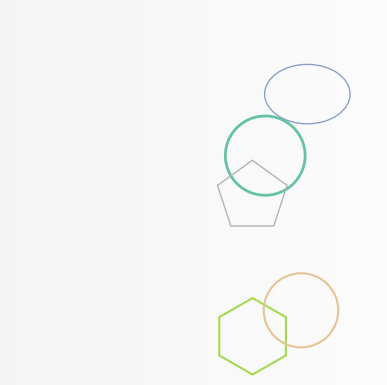[{"shape": "circle", "thickness": 2, "radius": 0.51, "center": [0.684, 0.596]}, {"shape": "oval", "thickness": 1, "radius": 0.55, "center": [0.793, 0.756]}, {"shape": "hexagon", "thickness": 1.5, "radius": 0.5, "center": [0.652, 0.127]}, {"shape": "circle", "thickness": 1.5, "radius": 0.48, "center": [0.777, 0.194]}, {"shape": "pentagon", "thickness": 1, "radius": 0.47, "center": [0.651, 0.489]}]